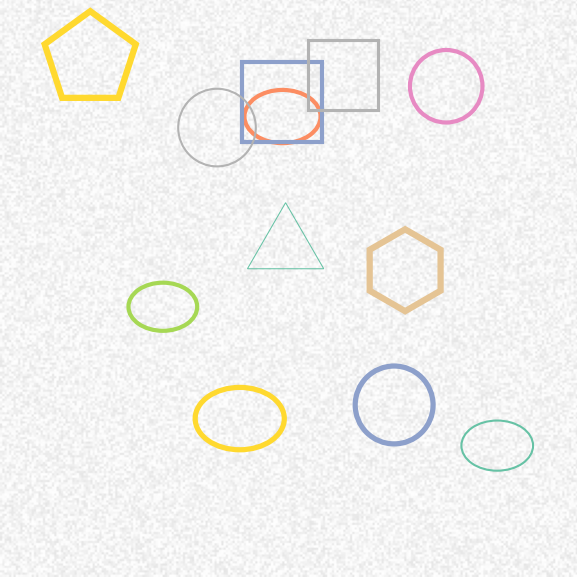[{"shape": "oval", "thickness": 1, "radius": 0.31, "center": [0.861, 0.228]}, {"shape": "triangle", "thickness": 0.5, "radius": 0.38, "center": [0.495, 0.572]}, {"shape": "oval", "thickness": 2, "radius": 0.33, "center": [0.489, 0.797]}, {"shape": "circle", "thickness": 2.5, "radius": 0.34, "center": [0.682, 0.298]}, {"shape": "square", "thickness": 2, "radius": 0.35, "center": [0.488, 0.822]}, {"shape": "circle", "thickness": 2, "radius": 0.31, "center": [0.773, 0.85]}, {"shape": "oval", "thickness": 2, "radius": 0.3, "center": [0.282, 0.468]}, {"shape": "pentagon", "thickness": 3, "radius": 0.41, "center": [0.156, 0.897]}, {"shape": "oval", "thickness": 2.5, "radius": 0.39, "center": [0.415, 0.274]}, {"shape": "hexagon", "thickness": 3, "radius": 0.35, "center": [0.702, 0.531]}, {"shape": "circle", "thickness": 1, "radius": 0.34, "center": [0.376, 0.778]}, {"shape": "square", "thickness": 1.5, "radius": 0.3, "center": [0.594, 0.869]}]